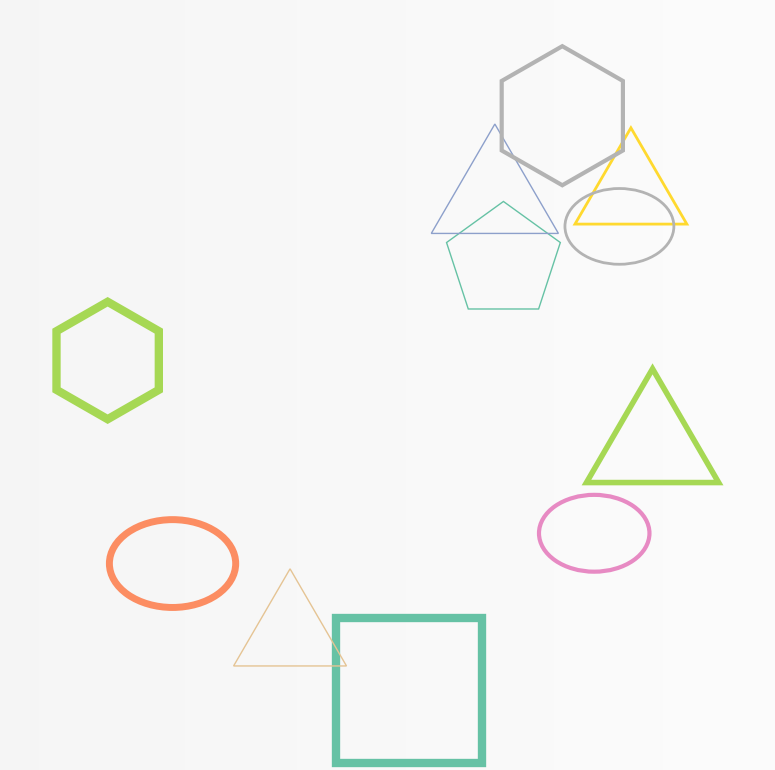[{"shape": "square", "thickness": 3, "radius": 0.47, "center": [0.528, 0.103]}, {"shape": "pentagon", "thickness": 0.5, "radius": 0.39, "center": [0.65, 0.661]}, {"shape": "oval", "thickness": 2.5, "radius": 0.41, "center": [0.223, 0.268]}, {"shape": "triangle", "thickness": 0.5, "radius": 0.47, "center": [0.639, 0.744]}, {"shape": "oval", "thickness": 1.5, "radius": 0.36, "center": [0.767, 0.307]}, {"shape": "triangle", "thickness": 2, "radius": 0.49, "center": [0.842, 0.423]}, {"shape": "hexagon", "thickness": 3, "radius": 0.38, "center": [0.139, 0.532]}, {"shape": "triangle", "thickness": 1, "radius": 0.42, "center": [0.814, 0.751]}, {"shape": "triangle", "thickness": 0.5, "radius": 0.42, "center": [0.374, 0.177]}, {"shape": "hexagon", "thickness": 1.5, "radius": 0.45, "center": [0.726, 0.85]}, {"shape": "oval", "thickness": 1, "radius": 0.35, "center": [0.799, 0.706]}]